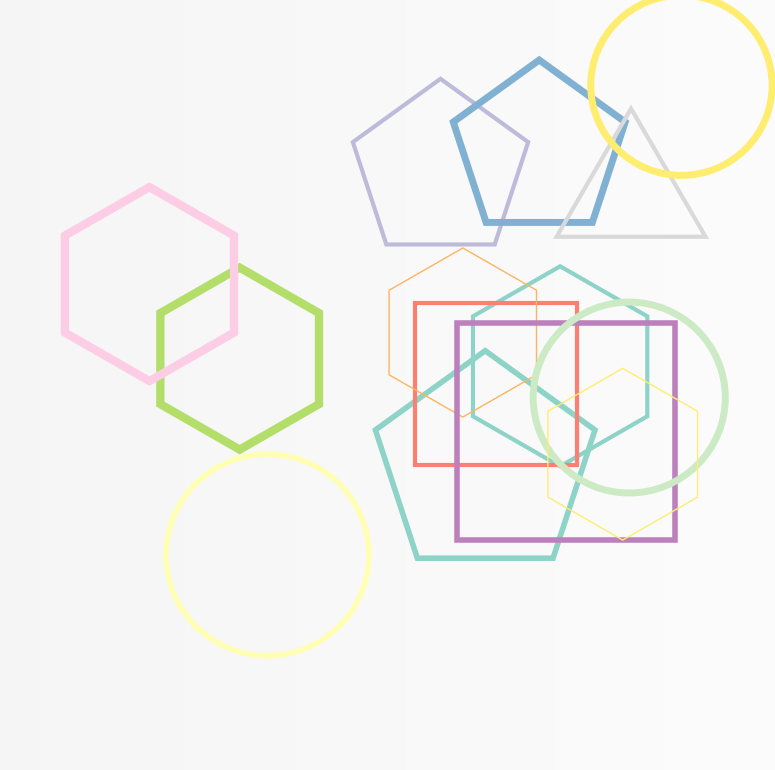[{"shape": "pentagon", "thickness": 2, "radius": 0.74, "center": [0.626, 0.396]}, {"shape": "hexagon", "thickness": 1.5, "radius": 0.65, "center": [0.723, 0.524]}, {"shape": "circle", "thickness": 2, "radius": 0.65, "center": [0.345, 0.279]}, {"shape": "pentagon", "thickness": 1.5, "radius": 0.59, "center": [0.568, 0.779]}, {"shape": "square", "thickness": 1.5, "radius": 0.53, "center": [0.64, 0.501]}, {"shape": "pentagon", "thickness": 2.5, "radius": 0.58, "center": [0.696, 0.805]}, {"shape": "hexagon", "thickness": 0.5, "radius": 0.55, "center": [0.597, 0.568]}, {"shape": "hexagon", "thickness": 3, "radius": 0.59, "center": [0.309, 0.534]}, {"shape": "hexagon", "thickness": 3, "radius": 0.63, "center": [0.193, 0.631]}, {"shape": "triangle", "thickness": 1.5, "radius": 0.55, "center": [0.814, 0.748]}, {"shape": "square", "thickness": 2, "radius": 0.7, "center": [0.73, 0.44]}, {"shape": "circle", "thickness": 2.5, "radius": 0.62, "center": [0.812, 0.484]}, {"shape": "hexagon", "thickness": 0.5, "radius": 0.56, "center": [0.803, 0.41]}, {"shape": "circle", "thickness": 2.5, "radius": 0.59, "center": [0.879, 0.889]}]